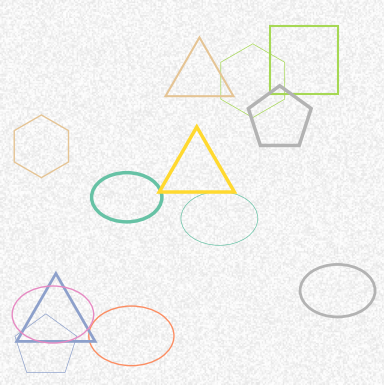[{"shape": "oval", "thickness": 2.5, "radius": 0.46, "center": [0.329, 0.488]}, {"shape": "oval", "thickness": 0.5, "radius": 0.5, "center": [0.57, 0.433]}, {"shape": "oval", "thickness": 1, "radius": 0.55, "center": [0.341, 0.128]}, {"shape": "triangle", "thickness": 2, "radius": 0.59, "center": [0.145, 0.172]}, {"shape": "pentagon", "thickness": 0.5, "radius": 0.42, "center": [0.119, 0.1]}, {"shape": "oval", "thickness": 1, "radius": 0.53, "center": [0.137, 0.183]}, {"shape": "hexagon", "thickness": 0.5, "radius": 0.48, "center": [0.656, 0.79]}, {"shape": "square", "thickness": 1.5, "radius": 0.44, "center": [0.79, 0.845]}, {"shape": "triangle", "thickness": 2.5, "radius": 0.56, "center": [0.511, 0.558]}, {"shape": "triangle", "thickness": 1.5, "radius": 0.51, "center": [0.518, 0.801]}, {"shape": "hexagon", "thickness": 1, "radius": 0.41, "center": [0.107, 0.62]}, {"shape": "oval", "thickness": 2, "radius": 0.49, "center": [0.877, 0.245]}, {"shape": "pentagon", "thickness": 2.5, "radius": 0.43, "center": [0.727, 0.692]}]